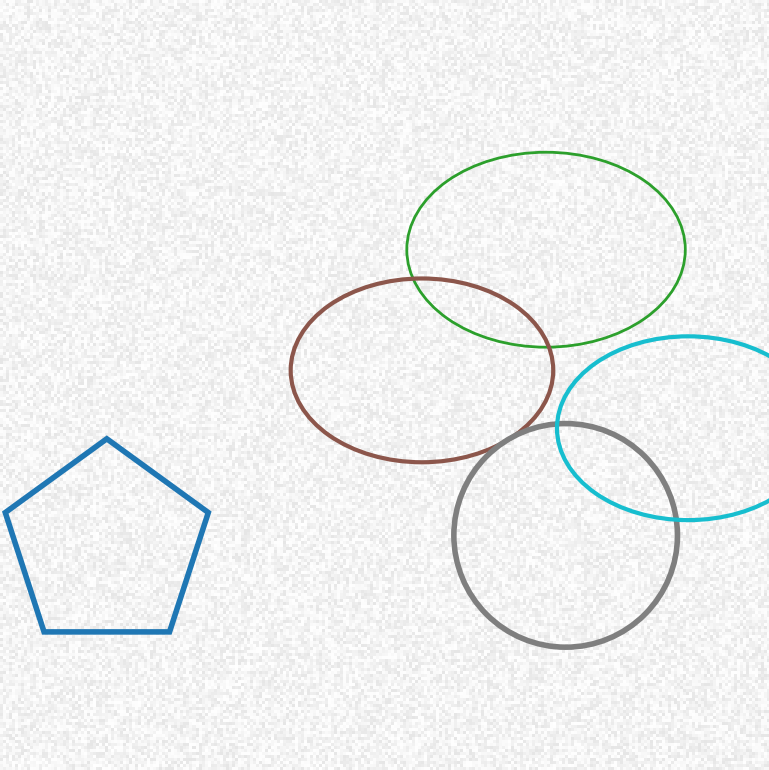[{"shape": "pentagon", "thickness": 2, "radius": 0.69, "center": [0.139, 0.292]}, {"shape": "oval", "thickness": 1, "radius": 0.9, "center": [0.709, 0.676]}, {"shape": "oval", "thickness": 1.5, "radius": 0.85, "center": [0.548, 0.519]}, {"shape": "circle", "thickness": 2, "radius": 0.73, "center": [0.735, 0.305]}, {"shape": "oval", "thickness": 1.5, "radius": 0.85, "center": [0.894, 0.444]}]